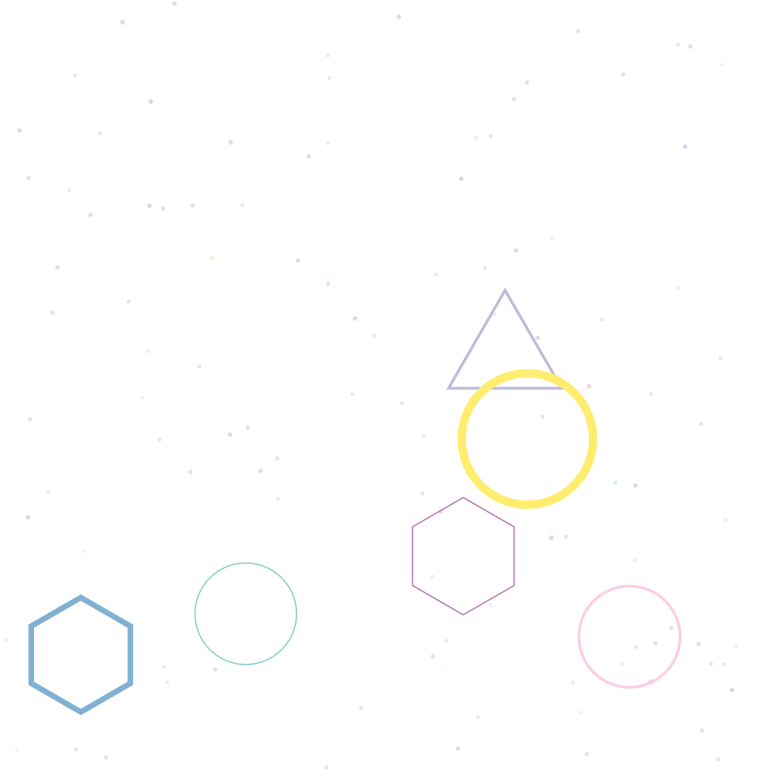[{"shape": "circle", "thickness": 0.5, "radius": 0.33, "center": [0.319, 0.203]}, {"shape": "triangle", "thickness": 1, "radius": 0.42, "center": [0.656, 0.538]}, {"shape": "hexagon", "thickness": 2, "radius": 0.37, "center": [0.105, 0.15]}, {"shape": "circle", "thickness": 1, "radius": 0.33, "center": [0.818, 0.173]}, {"shape": "hexagon", "thickness": 0.5, "radius": 0.38, "center": [0.602, 0.278]}, {"shape": "circle", "thickness": 3, "radius": 0.43, "center": [0.685, 0.43]}]